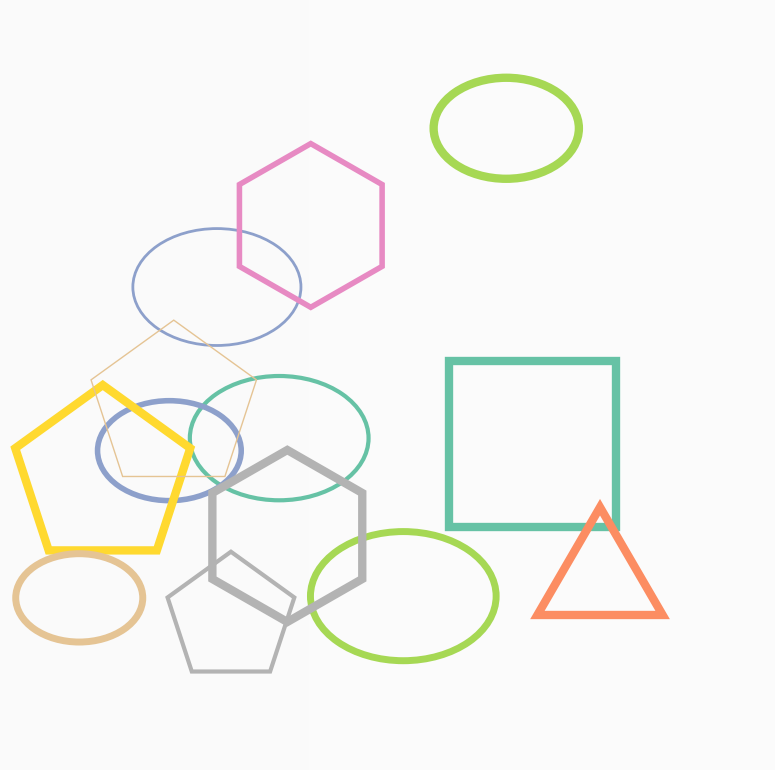[{"shape": "square", "thickness": 3, "radius": 0.54, "center": [0.687, 0.424]}, {"shape": "oval", "thickness": 1.5, "radius": 0.58, "center": [0.36, 0.431]}, {"shape": "triangle", "thickness": 3, "radius": 0.47, "center": [0.774, 0.248]}, {"shape": "oval", "thickness": 2, "radius": 0.46, "center": [0.219, 0.415]}, {"shape": "oval", "thickness": 1, "radius": 0.54, "center": [0.28, 0.627]}, {"shape": "hexagon", "thickness": 2, "radius": 0.53, "center": [0.401, 0.707]}, {"shape": "oval", "thickness": 3, "radius": 0.47, "center": [0.653, 0.833]}, {"shape": "oval", "thickness": 2.5, "radius": 0.6, "center": [0.52, 0.226]}, {"shape": "pentagon", "thickness": 3, "radius": 0.59, "center": [0.133, 0.381]}, {"shape": "pentagon", "thickness": 0.5, "radius": 0.56, "center": [0.224, 0.472]}, {"shape": "oval", "thickness": 2.5, "radius": 0.41, "center": [0.102, 0.224]}, {"shape": "hexagon", "thickness": 3, "radius": 0.56, "center": [0.371, 0.304]}, {"shape": "pentagon", "thickness": 1.5, "radius": 0.43, "center": [0.298, 0.197]}]